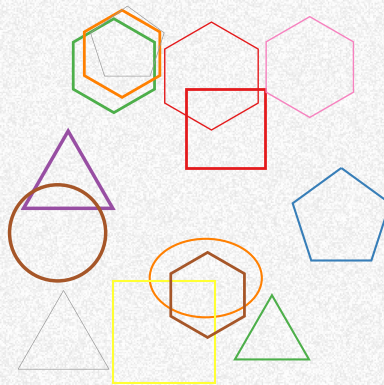[{"shape": "square", "thickness": 2, "radius": 0.51, "center": [0.586, 0.666]}, {"shape": "hexagon", "thickness": 1, "radius": 0.7, "center": [0.549, 0.802]}, {"shape": "pentagon", "thickness": 1.5, "radius": 0.66, "center": [0.887, 0.431]}, {"shape": "triangle", "thickness": 1.5, "radius": 0.56, "center": [0.706, 0.122]}, {"shape": "hexagon", "thickness": 2, "radius": 0.61, "center": [0.296, 0.829]}, {"shape": "triangle", "thickness": 2.5, "radius": 0.67, "center": [0.177, 0.526]}, {"shape": "hexagon", "thickness": 2, "radius": 0.57, "center": [0.317, 0.86]}, {"shape": "oval", "thickness": 1.5, "radius": 0.73, "center": [0.534, 0.278]}, {"shape": "square", "thickness": 1.5, "radius": 0.66, "center": [0.427, 0.137]}, {"shape": "circle", "thickness": 2.5, "radius": 0.62, "center": [0.15, 0.395]}, {"shape": "hexagon", "thickness": 2, "radius": 0.55, "center": [0.539, 0.234]}, {"shape": "hexagon", "thickness": 1, "radius": 0.65, "center": [0.805, 0.826]}, {"shape": "pentagon", "thickness": 0.5, "radius": 0.5, "center": [0.331, 0.884]}, {"shape": "triangle", "thickness": 0.5, "radius": 0.68, "center": [0.165, 0.109]}]